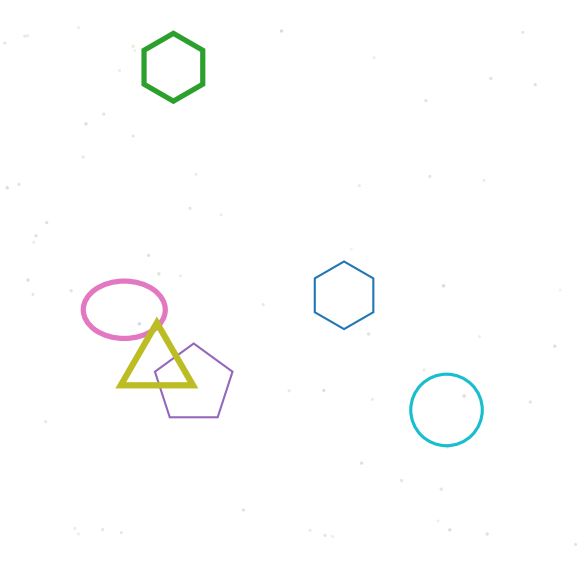[{"shape": "hexagon", "thickness": 1, "radius": 0.29, "center": [0.596, 0.488]}, {"shape": "hexagon", "thickness": 2.5, "radius": 0.29, "center": [0.3, 0.883]}, {"shape": "pentagon", "thickness": 1, "radius": 0.35, "center": [0.335, 0.334]}, {"shape": "oval", "thickness": 2.5, "radius": 0.35, "center": [0.215, 0.463]}, {"shape": "triangle", "thickness": 3, "radius": 0.36, "center": [0.272, 0.368]}, {"shape": "circle", "thickness": 1.5, "radius": 0.31, "center": [0.773, 0.289]}]